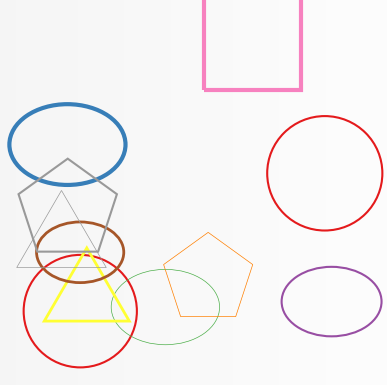[{"shape": "circle", "thickness": 1.5, "radius": 0.73, "center": [0.207, 0.192]}, {"shape": "circle", "thickness": 1.5, "radius": 0.74, "center": [0.838, 0.55]}, {"shape": "oval", "thickness": 3, "radius": 0.75, "center": [0.174, 0.625]}, {"shape": "oval", "thickness": 0.5, "radius": 0.7, "center": [0.427, 0.202]}, {"shape": "oval", "thickness": 1.5, "radius": 0.64, "center": [0.856, 0.217]}, {"shape": "pentagon", "thickness": 0.5, "radius": 0.6, "center": [0.537, 0.275]}, {"shape": "triangle", "thickness": 2, "radius": 0.63, "center": [0.224, 0.229]}, {"shape": "oval", "thickness": 2, "radius": 0.56, "center": [0.207, 0.345]}, {"shape": "square", "thickness": 3, "radius": 0.63, "center": [0.652, 0.891]}, {"shape": "triangle", "thickness": 0.5, "radius": 0.67, "center": [0.159, 0.372]}, {"shape": "pentagon", "thickness": 1.5, "radius": 0.67, "center": [0.175, 0.454]}]